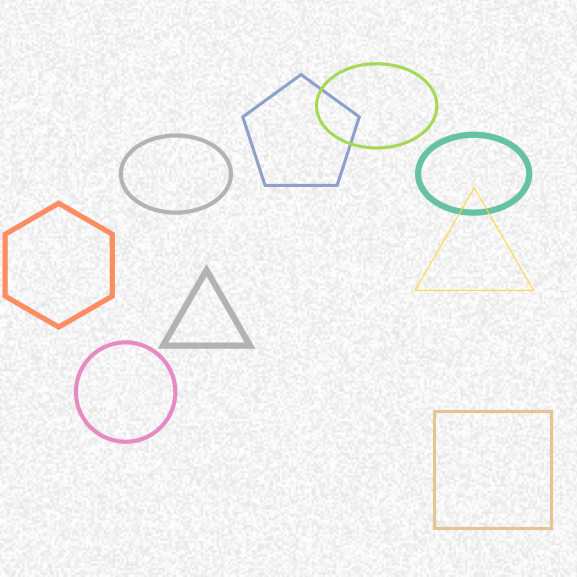[{"shape": "oval", "thickness": 3, "radius": 0.48, "center": [0.82, 0.698]}, {"shape": "hexagon", "thickness": 2.5, "radius": 0.54, "center": [0.102, 0.54]}, {"shape": "pentagon", "thickness": 1.5, "radius": 0.53, "center": [0.521, 0.764]}, {"shape": "circle", "thickness": 2, "radius": 0.43, "center": [0.218, 0.32]}, {"shape": "oval", "thickness": 1.5, "radius": 0.52, "center": [0.652, 0.816]}, {"shape": "triangle", "thickness": 0.5, "radius": 0.59, "center": [0.821, 0.556]}, {"shape": "square", "thickness": 1.5, "radius": 0.5, "center": [0.853, 0.186]}, {"shape": "triangle", "thickness": 3, "radius": 0.44, "center": [0.358, 0.444]}, {"shape": "oval", "thickness": 2, "radius": 0.48, "center": [0.305, 0.698]}]